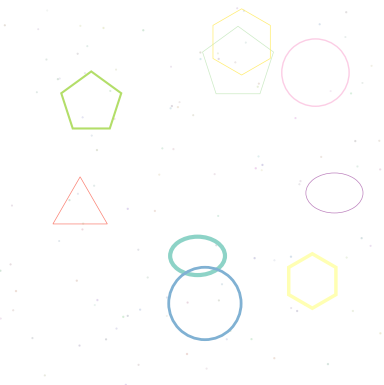[{"shape": "oval", "thickness": 3, "radius": 0.36, "center": [0.513, 0.335]}, {"shape": "hexagon", "thickness": 2.5, "radius": 0.35, "center": [0.811, 0.27]}, {"shape": "triangle", "thickness": 0.5, "radius": 0.41, "center": [0.208, 0.459]}, {"shape": "circle", "thickness": 2, "radius": 0.47, "center": [0.532, 0.212]}, {"shape": "pentagon", "thickness": 1.5, "radius": 0.41, "center": [0.237, 0.733]}, {"shape": "circle", "thickness": 1, "radius": 0.44, "center": [0.819, 0.811]}, {"shape": "oval", "thickness": 0.5, "radius": 0.37, "center": [0.869, 0.499]}, {"shape": "pentagon", "thickness": 0.5, "radius": 0.48, "center": [0.618, 0.835]}, {"shape": "hexagon", "thickness": 0.5, "radius": 0.43, "center": [0.628, 0.891]}]